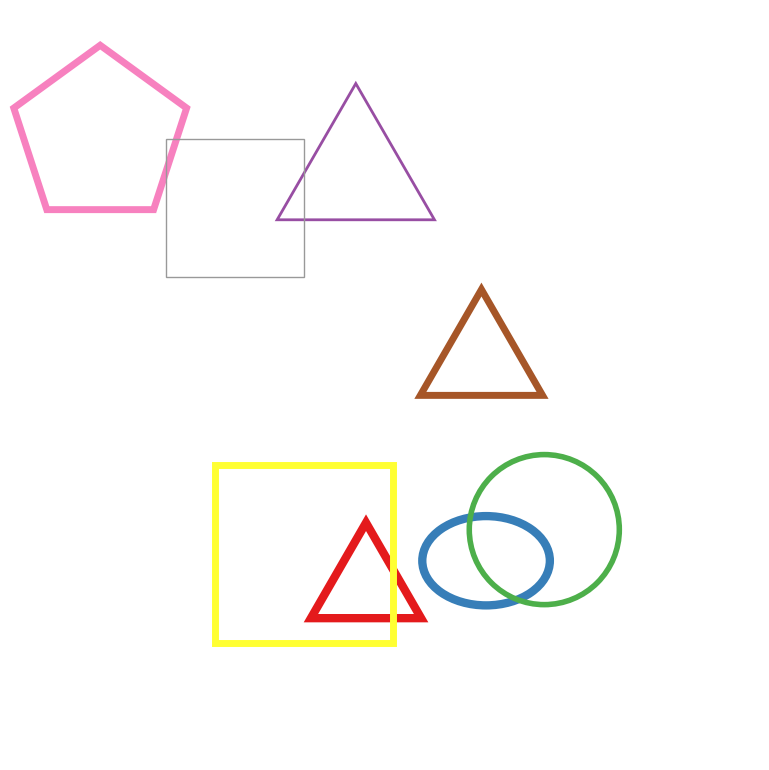[{"shape": "triangle", "thickness": 3, "radius": 0.41, "center": [0.475, 0.239]}, {"shape": "oval", "thickness": 3, "radius": 0.41, "center": [0.631, 0.272]}, {"shape": "circle", "thickness": 2, "radius": 0.49, "center": [0.707, 0.312]}, {"shape": "triangle", "thickness": 1, "radius": 0.59, "center": [0.462, 0.774]}, {"shape": "square", "thickness": 2.5, "radius": 0.58, "center": [0.394, 0.281]}, {"shape": "triangle", "thickness": 2.5, "radius": 0.46, "center": [0.625, 0.532]}, {"shape": "pentagon", "thickness": 2.5, "radius": 0.59, "center": [0.13, 0.823]}, {"shape": "square", "thickness": 0.5, "radius": 0.45, "center": [0.305, 0.73]}]